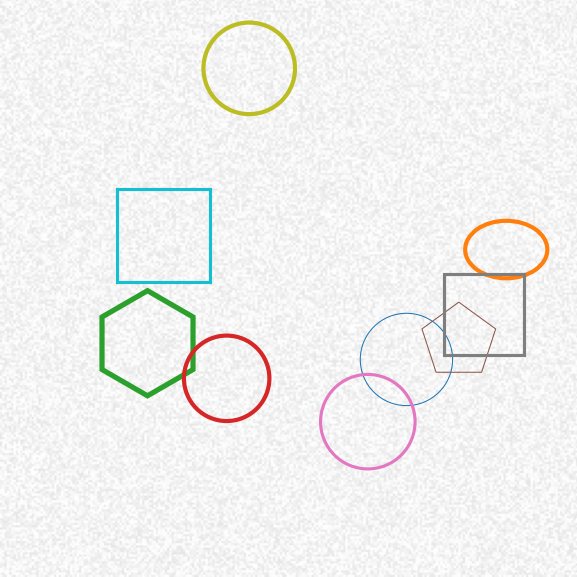[{"shape": "circle", "thickness": 0.5, "radius": 0.4, "center": [0.704, 0.377]}, {"shape": "oval", "thickness": 2, "radius": 0.36, "center": [0.877, 0.567]}, {"shape": "hexagon", "thickness": 2.5, "radius": 0.45, "center": [0.255, 0.405]}, {"shape": "circle", "thickness": 2, "radius": 0.37, "center": [0.392, 0.344]}, {"shape": "pentagon", "thickness": 0.5, "radius": 0.34, "center": [0.794, 0.409]}, {"shape": "circle", "thickness": 1.5, "radius": 0.41, "center": [0.637, 0.269]}, {"shape": "square", "thickness": 1.5, "radius": 0.35, "center": [0.838, 0.455]}, {"shape": "circle", "thickness": 2, "radius": 0.4, "center": [0.432, 0.881]}, {"shape": "square", "thickness": 1.5, "radius": 0.4, "center": [0.283, 0.592]}]